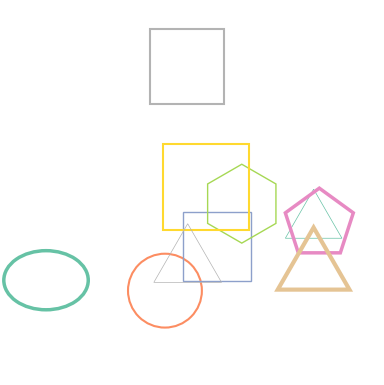[{"shape": "triangle", "thickness": 0.5, "radius": 0.42, "center": [0.815, 0.424]}, {"shape": "oval", "thickness": 2.5, "radius": 0.55, "center": [0.12, 0.272]}, {"shape": "circle", "thickness": 1.5, "radius": 0.48, "center": [0.428, 0.245]}, {"shape": "square", "thickness": 1, "radius": 0.44, "center": [0.564, 0.36]}, {"shape": "pentagon", "thickness": 2.5, "radius": 0.46, "center": [0.829, 0.418]}, {"shape": "hexagon", "thickness": 1, "radius": 0.51, "center": [0.628, 0.471]}, {"shape": "square", "thickness": 1.5, "radius": 0.56, "center": [0.535, 0.515]}, {"shape": "triangle", "thickness": 3, "radius": 0.54, "center": [0.815, 0.302]}, {"shape": "triangle", "thickness": 0.5, "radius": 0.51, "center": [0.487, 0.317]}, {"shape": "square", "thickness": 1.5, "radius": 0.49, "center": [0.485, 0.827]}]